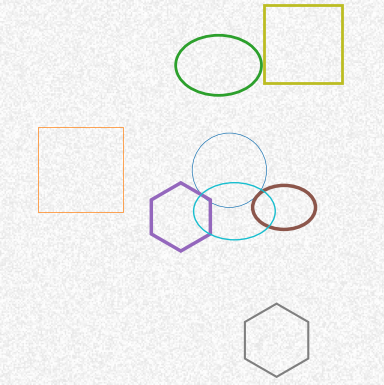[{"shape": "circle", "thickness": 0.5, "radius": 0.48, "center": [0.596, 0.558]}, {"shape": "square", "thickness": 0.5, "radius": 0.55, "center": [0.209, 0.56]}, {"shape": "oval", "thickness": 2, "radius": 0.56, "center": [0.568, 0.83]}, {"shape": "hexagon", "thickness": 2.5, "radius": 0.44, "center": [0.47, 0.437]}, {"shape": "oval", "thickness": 2.5, "radius": 0.41, "center": [0.738, 0.461]}, {"shape": "hexagon", "thickness": 1.5, "radius": 0.48, "center": [0.718, 0.116]}, {"shape": "square", "thickness": 2, "radius": 0.5, "center": [0.787, 0.887]}, {"shape": "oval", "thickness": 1, "radius": 0.53, "center": [0.609, 0.451]}]